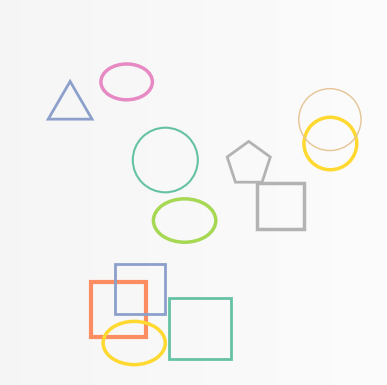[{"shape": "circle", "thickness": 1.5, "radius": 0.42, "center": [0.427, 0.584]}, {"shape": "square", "thickness": 2, "radius": 0.4, "center": [0.516, 0.147]}, {"shape": "square", "thickness": 3, "radius": 0.36, "center": [0.306, 0.196]}, {"shape": "square", "thickness": 2, "radius": 0.33, "center": [0.362, 0.25]}, {"shape": "triangle", "thickness": 2, "radius": 0.33, "center": [0.181, 0.723]}, {"shape": "oval", "thickness": 2.5, "radius": 0.33, "center": [0.327, 0.787]}, {"shape": "oval", "thickness": 2.5, "radius": 0.4, "center": [0.476, 0.427]}, {"shape": "oval", "thickness": 2.5, "radius": 0.4, "center": [0.346, 0.109]}, {"shape": "circle", "thickness": 2.5, "radius": 0.34, "center": [0.853, 0.627]}, {"shape": "circle", "thickness": 1, "radius": 0.4, "center": [0.851, 0.689]}, {"shape": "square", "thickness": 2.5, "radius": 0.3, "center": [0.724, 0.464]}, {"shape": "pentagon", "thickness": 2, "radius": 0.29, "center": [0.642, 0.574]}]